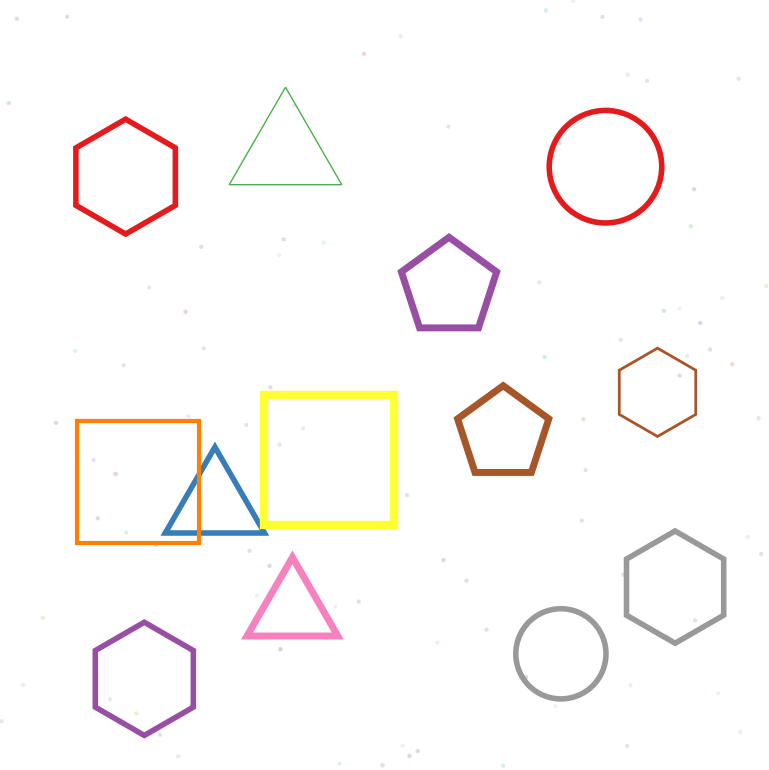[{"shape": "circle", "thickness": 2, "radius": 0.37, "center": [0.786, 0.783]}, {"shape": "hexagon", "thickness": 2, "radius": 0.37, "center": [0.163, 0.771]}, {"shape": "triangle", "thickness": 2, "radius": 0.37, "center": [0.279, 0.345]}, {"shape": "triangle", "thickness": 0.5, "radius": 0.42, "center": [0.371, 0.802]}, {"shape": "hexagon", "thickness": 2, "radius": 0.37, "center": [0.187, 0.118]}, {"shape": "pentagon", "thickness": 2.5, "radius": 0.33, "center": [0.583, 0.627]}, {"shape": "square", "thickness": 1.5, "radius": 0.39, "center": [0.179, 0.374]}, {"shape": "square", "thickness": 3, "radius": 0.42, "center": [0.427, 0.402]}, {"shape": "pentagon", "thickness": 2.5, "radius": 0.31, "center": [0.653, 0.437]}, {"shape": "hexagon", "thickness": 1, "radius": 0.29, "center": [0.854, 0.49]}, {"shape": "triangle", "thickness": 2.5, "radius": 0.34, "center": [0.38, 0.208]}, {"shape": "circle", "thickness": 2, "radius": 0.29, "center": [0.728, 0.151]}, {"shape": "hexagon", "thickness": 2, "radius": 0.36, "center": [0.877, 0.238]}]